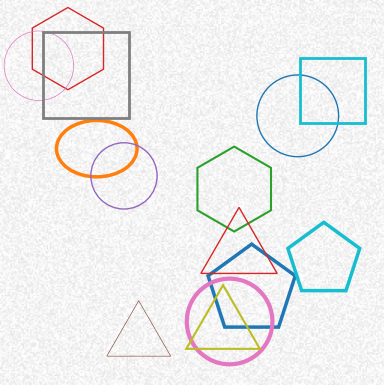[{"shape": "circle", "thickness": 1, "radius": 0.53, "center": [0.773, 0.699]}, {"shape": "pentagon", "thickness": 2.5, "radius": 0.6, "center": [0.654, 0.247]}, {"shape": "oval", "thickness": 2.5, "radius": 0.52, "center": [0.251, 0.614]}, {"shape": "hexagon", "thickness": 1.5, "radius": 0.55, "center": [0.608, 0.509]}, {"shape": "triangle", "thickness": 1, "radius": 0.57, "center": [0.621, 0.347]}, {"shape": "hexagon", "thickness": 1, "radius": 0.53, "center": [0.176, 0.874]}, {"shape": "circle", "thickness": 1, "radius": 0.43, "center": [0.322, 0.543]}, {"shape": "triangle", "thickness": 0.5, "radius": 0.48, "center": [0.36, 0.123]}, {"shape": "circle", "thickness": 3, "radius": 0.56, "center": [0.596, 0.165]}, {"shape": "circle", "thickness": 0.5, "radius": 0.45, "center": [0.101, 0.829]}, {"shape": "square", "thickness": 2, "radius": 0.56, "center": [0.224, 0.806]}, {"shape": "triangle", "thickness": 1.5, "radius": 0.55, "center": [0.579, 0.149]}, {"shape": "pentagon", "thickness": 2.5, "radius": 0.49, "center": [0.841, 0.325]}, {"shape": "square", "thickness": 2, "radius": 0.42, "center": [0.863, 0.764]}]